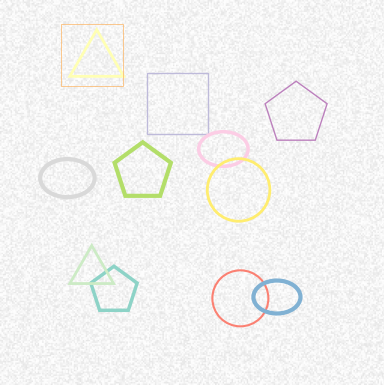[{"shape": "pentagon", "thickness": 2.5, "radius": 0.32, "center": [0.296, 0.245]}, {"shape": "triangle", "thickness": 2, "radius": 0.4, "center": [0.251, 0.842]}, {"shape": "square", "thickness": 1, "radius": 0.4, "center": [0.462, 0.732]}, {"shape": "circle", "thickness": 1.5, "radius": 0.36, "center": [0.624, 0.225]}, {"shape": "oval", "thickness": 3, "radius": 0.31, "center": [0.719, 0.229]}, {"shape": "square", "thickness": 0.5, "radius": 0.4, "center": [0.239, 0.857]}, {"shape": "pentagon", "thickness": 3, "radius": 0.38, "center": [0.371, 0.554]}, {"shape": "oval", "thickness": 2.5, "radius": 0.32, "center": [0.58, 0.613]}, {"shape": "oval", "thickness": 3, "radius": 0.35, "center": [0.175, 0.537]}, {"shape": "pentagon", "thickness": 1, "radius": 0.42, "center": [0.769, 0.704]}, {"shape": "triangle", "thickness": 2, "radius": 0.33, "center": [0.238, 0.296]}, {"shape": "circle", "thickness": 2, "radius": 0.41, "center": [0.62, 0.507]}]